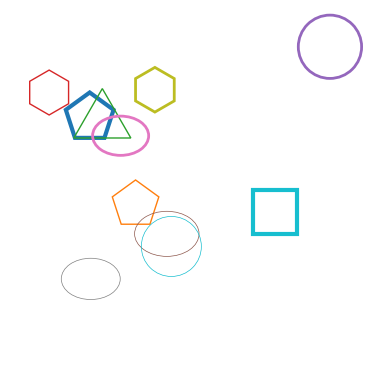[{"shape": "pentagon", "thickness": 3, "radius": 0.33, "center": [0.233, 0.695]}, {"shape": "pentagon", "thickness": 1, "radius": 0.32, "center": [0.352, 0.469]}, {"shape": "triangle", "thickness": 1, "radius": 0.43, "center": [0.266, 0.684]}, {"shape": "hexagon", "thickness": 1, "radius": 0.29, "center": [0.128, 0.76]}, {"shape": "circle", "thickness": 2, "radius": 0.41, "center": [0.857, 0.878]}, {"shape": "oval", "thickness": 0.5, "radius": 0.42, "center": [0.433, 0.393]}, {"shape": "oval", "thickness": 2, "radius": 0.36, "center": [0.313, 0.647]}, {"shape": "oval", "thickness": 0.5, "radius": 0.38, "center": [0.236, 0.276]}, {"shape": "hexagon", "thickness": 2, "radius": 0.29, "center": [0.402, 0.767]}, {"shape": "square", "thickness": 3, "radius": 0.29, "center": [0.715, 0.449]}, {"shape": "circle", "thickness": 0.5, "radius": 0.39, "center": [0.445, 0.36]}]